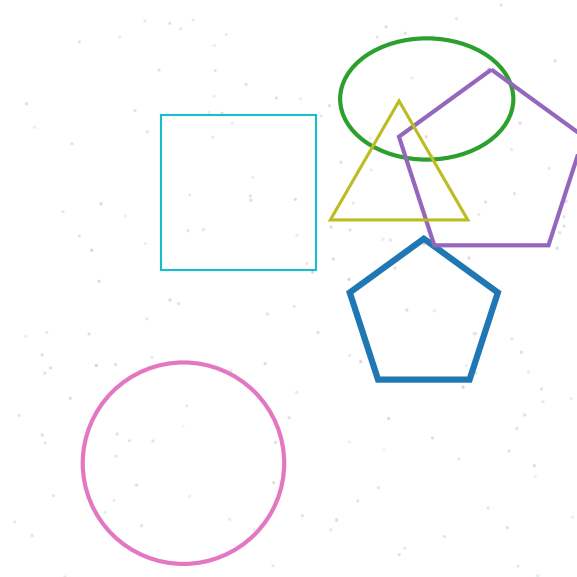[{"shape": "pentagon", "thickness": 3, "radius": 0.67, "center": [0.734, 0.451]}, {"shape": "oval", "thickness": 2, "radius": 0.75, "center": [0.739, 0.828]}, {"shape": "pentagon", "thickness": 2, "radius": 0.84, "center": [0.851, 0.71]}, {"shape": "circle", "thickness": 2, "radius": 0.87, "center": [0.318, 0.197]}, {"shape": "triangle", "thickness": 1.5, "radius": 0.69, "center": [0.691, 0.687]}, {"shape": "square", "thickness": 1, "radius": 0.67, "center": [0.413, 0.665]}]